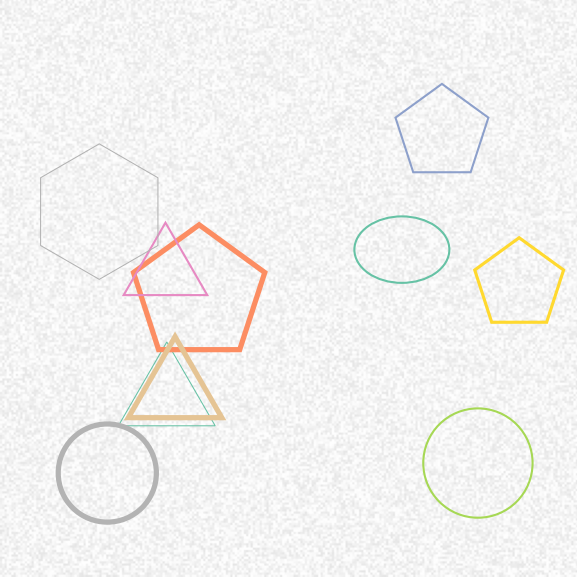[{"shape": "oval", "thickness": 1, "radius": 0.41, "center": [0.696, 0.567]}, {"shape": "triangle", "thickness": 0.5, "radius": 0.48, "center": [0.289, 0.31]}, {"shape": "pentagon", "thickness": 2.5, "radius": 0.6, "center": [0.345, 0.49]}, {"shape": "pentagon", "thickness": 1, "radius": 0.42, "center": [0.765, 0.769]}, {"shape": "triangle", "thickness": 1, "radius": 0.42, "center": [0.287, 0.53]}, {"shape": "circle", "thickness": 1, "radius": 0.47, "center": [0.828, 0.197]}, {"shape": "pentagon", "thickness": 1.5, "radius": 0.4, "center": [0.899, 0.507]}, {"shape": "triangle", "thickness": 2.5, "radius": 0.47, "center": [0.303, 0.323]}, {"shape": "circle", "thickness": 2.5, "radius": 0.42, "center": [0.186, 0.18]}, {"shape": "hexagon", "thickness": 0.5, "radius": 0.59, "center": [0.172, 0.633]}]